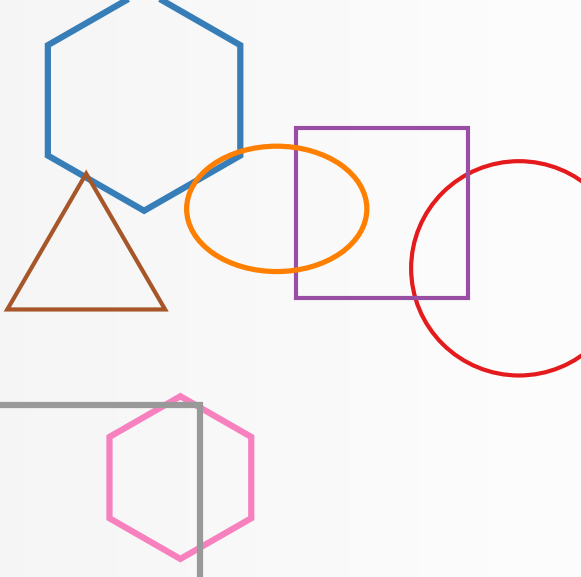[{"shape": "circle", "thickness": 2, "radius": 0.93, "center": [0.893, 0.534]}, {"shape": "hexagon", "thickness": 3, "radius": 0.96, "center": [0.248, 0.825]}, {"shape": "square", "thickness": 2, "radius": 0.74, "center": [0.657, 0.631]}, {"shape": "oval", "thickness": 2.5, "radius": 0.78, "center": [0.476, 0.637]}, {"shape": "triangle", "thickness": 2, "radius": 0.78, "center": [0.148, 0.542]}, {"shape": "hexagon", "thickness": 3, "radius": 0.7, "center": [0.31, 0.172]}, {"shape": "square", "thickness": 3, "radius": 0.87, "center": [0.17, 0.122]}]